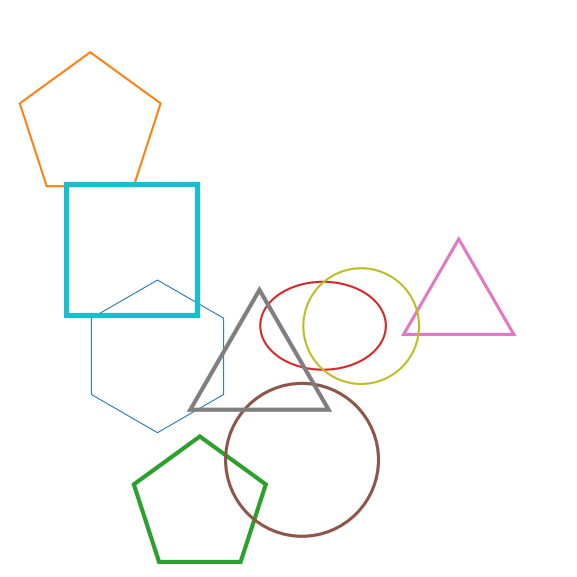[{"shape": "hexagon", "thickness": 0.5, "radius": 0.66, "center": [0.273, 0.382]}, {"shape": "pentagon", "thickness": 1, "radius": 0.64, "center": [0.156, 0.78]}, {"shape": "pentagon", "thickness": 2, "radius": 0.6, "center": [0.346, 0.123]}, {"shape": "oval", "thickness": 1, "radius": 0.54, "center": [0.559, 0.435]}, {"shape": "circle", "thickness": 1.5, "radius": 0.66, "center": [0.523, 0.203]}, {"shape": "triangle", "thickness": 1.5, "radius": 0.55, "center": [0.794, 0.475]}, {"shape": "triangle", "thickness": 2, "radius": 0.69, "center": [0.449, 0.359]}, {"shape": "circle", "thickness": 1, "radius": 0.5, "center": [0.625, 0.434]}, {"shape": "square", "thickness": 2.5, "radius": 0.57, "center": [0.228, 0.567]}]